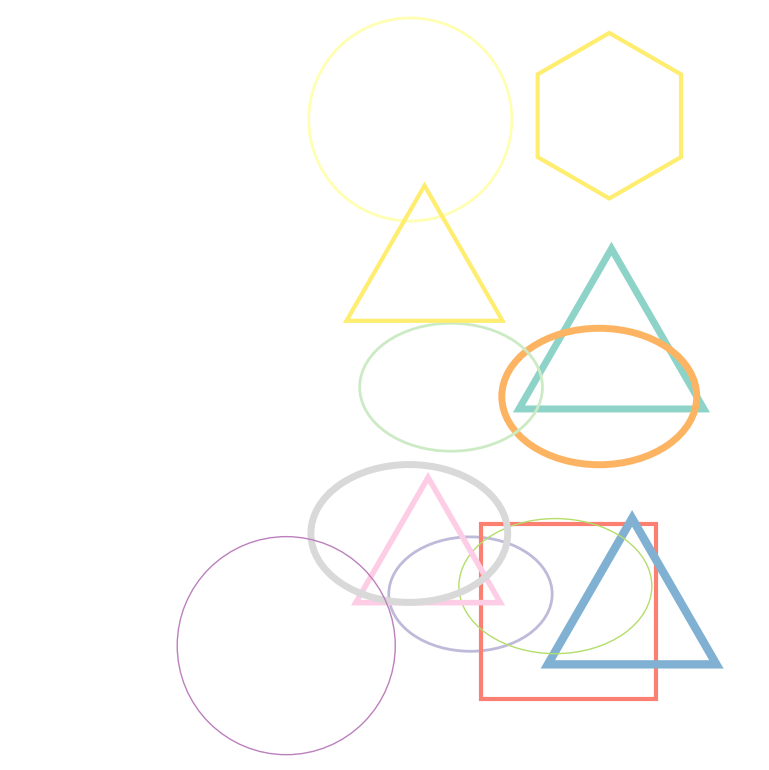[{"shape": "triangle", "thickness": 2.5, "radius": 0.69, "center": [0.794, 0.538]}, {"shape": "circle", "thickness": 1, "radius": 0.66, "center": [0.533, 0.845]}, {"shape": "oval", "thickness": 1, "radius": 0.53, "center": [0.611, 0.228]}, {"shape": "square", "thickness": 1.5, "radius": 0.57, "center": [0.739, 0.206]}, {"shape": "triangle", "thickness": 3, "radius": 0.63, "center": [0.821, 0.2]}, {"shape": "oval", "thickness": 2.5, "radius": 0.63, "center": [0.778, 0.485]}, {"shape": "oval", "thickness": 0.5, "radius": 0.63, "center": [0.721, 0.239]}, {"shape": "triangle", "thickness": 2, "radius": 0.54, "center": [0.556, 0.272]}, {"shape": "oval", "thickness": 2.5, "radius": 0.64, "center": [0.532, 0.307]}, {"shape": "circle", "thickness": 0.5, "radius": 0.71, "center": [0.372, 0.161]}, {"shape": "oval", "thickness": 1, "radius": 0.59, "center": [0.586, 0.497]}, {"shape": "hexagon", "thickness": 1.5, "radius": 0.54, "center": [0.791, 0.85]}, {"shape": "triangle", "thickness": 1.5, "radius": 0.59, "center": [0.551, 0.642]}]